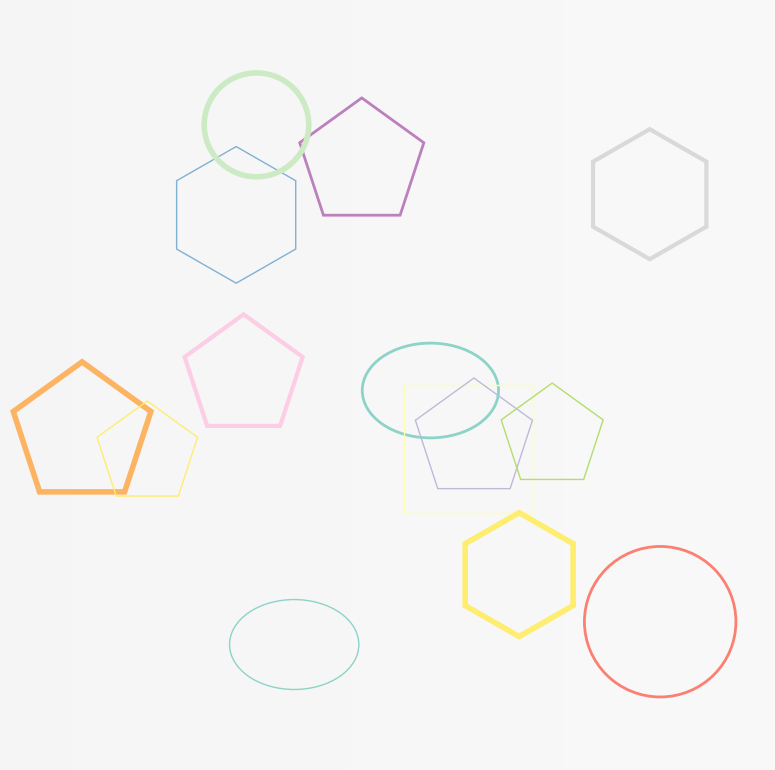[{"shape": "oval", "thickness": 1, "radius": 0.44, "center": [0.555, 0.493]}, {"shape": "oval", "thickness": 0.5, "radius": 0.42, "center": [0.38, 0.163]}, {"shape": "square", "thickness": 0.5, "radius": 0.42, "center": [0.604, 0.417]}, {"shape": "pentagon", "thickness": 0.5, "radius": 0.4, "center": [0.612, 0.43]}, {"shape": "circle", "thickness": 1, "radius": 0.49, "center": [0.852, 0.193]}, {"shape": "hexagon", "thickness": 0.5, "radius": 0.44, "center": [0.305, 0.721]}, {"shape": "pentagon", "thickness": 2, "radius": 0.47, "center": [0.106, 0.437]}, {"shape": "pentagon", "thickness": 0.5, "radius": 0.35, "center": [0.712, 0.433]}, {"shape": "pentagon", "thickness": 1.5, "radius": 0.4, "center": [0.314, 0.512]}, {"shape": "hexagon", "thickness": 1.5, "radius": 0.42, "center": [0.838, 0.748]}, {"shape": "pentagon", "thickness": 1, "radius": 0.42, "center": [0.467, 0.789]}, {"shape": "circle", "thickness": 2, "radius": 0.34, "center": [0.331, 0.838]}, {"shape": "pentagon", "thickness": 0.5, "radius": 0.34, "center": [0.19, 0.411]}, {"shape": "hexagon", "thickness": 2, "radius": 0.4, "center": [0.67, 0.254]}]